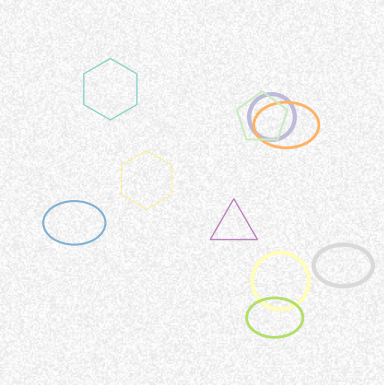[{"shape": "hexagon", "thickness": 1, "radius": 0.4, "center": [0.287, 0.768]}, {"shape": "circle", "thickness": 2.5, "radius": 0.37, "center": [0.729, 0.27]}, {"shape": "circle", "thickness": 3, "radius": 0.3, "center": [0.706, 0.696]}, {"shape": "oval", "thickness": 1.5, "radius": 0.4, "center": [0.193, 0.421]}, {"shape": "oval", "thickness": 2, "radius": 0.42, "center": [0.744, 0.675]}, {"shape": "oval", "thickness": 2, "radius": 0.37, "center": [0.714, 0.175]}, {"shape": "oval", "thickness": 3, "radius": 0.38, "center": [0.892, 0.311]}, {"shape": "triangle", "thickness": 1, "radius": 0.35, "center": [0.607, 0.413]}, {"shape": "pentagon", "thickness": 1.5, "radius": 0.35, "center": [0.681, 0.694]}, {"shape": "hexagon", "thickness": 0.5, "radius": 0.38, "center": [0.381, 0.533]}]